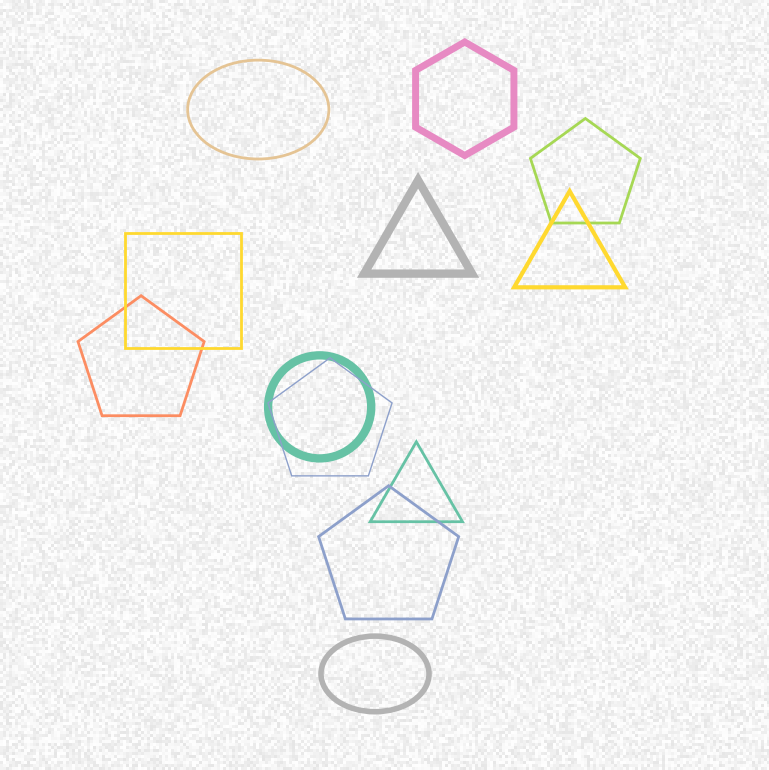[{"shape": "triangle", "thickness": 1, "radius": 0.35, "center": [0.541, 0.357]}, {"shape": "circle", "thickness": 3, "radius": 0.33, "center": [0.415, 0.472]}, {"shape": "pentagon", "thickness": 1, "radius": 0.43, "center": [0.183, 0.53]}, {"shape": "pentagon", "thickness": 1, "radius": 0.48, "center": [0.505, 0.274]}, {"shape": "pentagon", "thickness": 0.5, "radius": 0.42, "center": [0.429, 0.451]}, {"shape": "hexagon", "thickness": 2.5, "radius": 0.37, "center": [0.604, 0.872]}, {"shape": "pentagon", "thickness": 1, "radius": 0.38, "center": [0.76, 0.771]}, {"shape": "square", "thickness": 1, "radius": 0.38, "center": [0.237, 0.623]}, {"shape": "triangle", "thickness": 1.5, "radius": 0.42, "center": [0.74, 0.668]}, {"shape": "oval", "thickness": 1, "radius": 0.46, "center": [0.335, 0.858]}, {"shape": "triangle", "thickness": 3, "radius": 0.4, "center": [0.543, 0.685]}, {"shape": "oval", "thickness": 2, "radius": 0.35, "center": [0.487, 0.125]}]